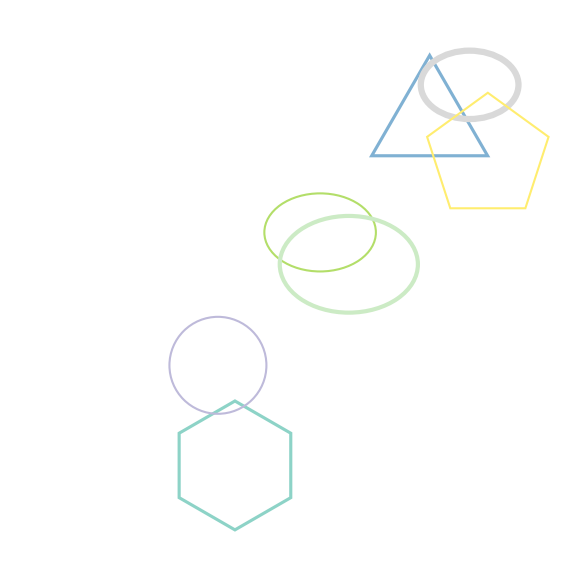[{"shape": "hexagon", "thickness": 1.5, "radius": 0.56, "center": [0.407, 0.193]}, {"shape": "circle", "thickness": 1, "radius": 0.42, "center": [0.377, 0.367]}, {"shape": "triangle", "thickness": 1.5, "radius": 0.58, "center": [0.744, 0.787]}, {"shape": "oval", "thickness": 1, "radius": 0.48, "center": [0.554, 0.597]}, {"shape": "oval", "thickness": 3, "radius": 0.42, "center": [0.813, 0.852]}, {"shape": "oval", "thickness": 2, "radius": 0.6, "center": [0.604, 0.541]}, {"shape": "pentagon", "thickness": 1, "radius": 0.55, "center": [0.845, 0.728]}]